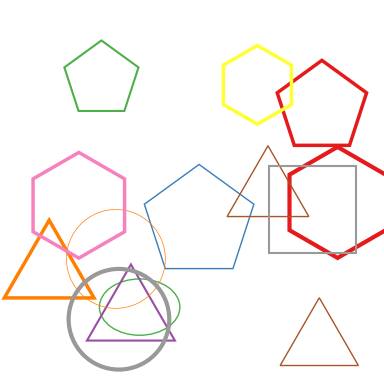[{"shape": "pentagon", "thickness": 2.5, "radius": 0.61, "center": [0.836, 0.721]}, {"shape": "hexagon", "thickness": 3, "radius": 0.72, "center": [0.877, 0.474]}, {"shape": "pentagon", "thickness": 1, "radius": 0.75, "center": [0.517, 0.423]}, {"shape": "pentagon", "thickness": 1.5, "radius": 0.51, "center": [0.263, 0.794]}, {"shape": "oval", "thickness": 1, "radius": 0.52, "center": [0.363, 0.202]}, {"shape": "triangle", "thickness": 1.5, "radius": 0.66, "center": [0.34, 0.181]}, {"shape": "circle", "thickness": 0.5, "radius": 0.64, "center": [0.301, 0.327]}, {"shape": "triangle", "thickness": 2.5, "radius": 0.67, "center": [0.128, 0.293]}, {"shape": "hexagon", "thickness": 2.5, "radius": 0.51, "center": [0.669, 0.78]}, {"shape": "triangle", "thickness": 1, "radius": 0.61, "center": [0.696, 0.499]}, {"shape": "triangle", "thickness": 1, "radius": 0.59, "center": [0.829, 0.109]}, {"shape": "hexagon", "thickness": 2.5, "radius": 0.69, "center": [0.205, 0.467]}, {"shape": "square", "thickness": 1.5, "radius": 0.57, "center": [0.811, 0.456]}, {"shape": "circle", "thickness": 3, "radius": 0.65, "center": [0.309, 0.171]}]